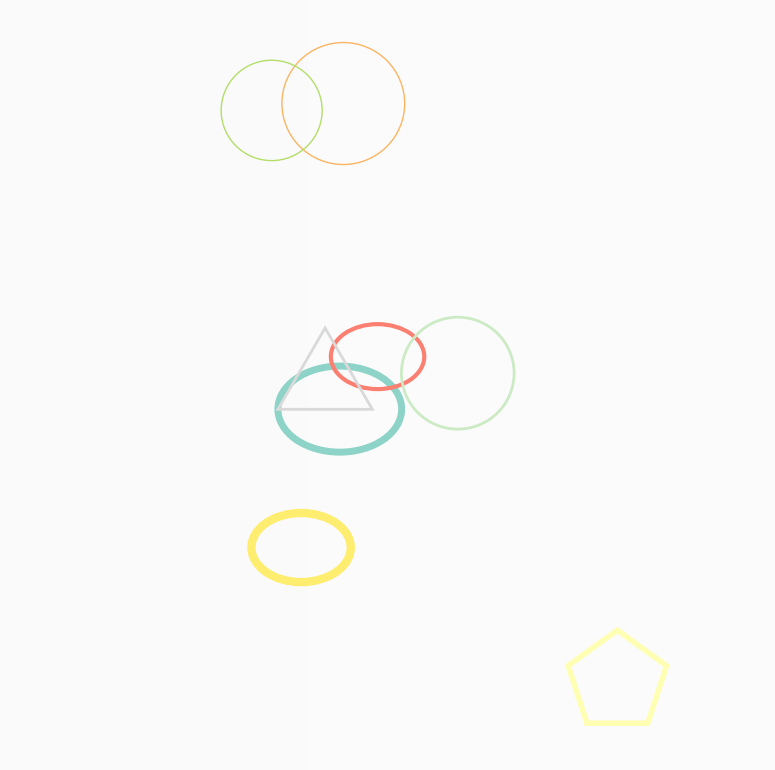[{"shape": "oval", "thickness": 2.5, "radius": 0.4, "center": [0.438, 0.469]}, {"shape": "pentagon", "thickness": 2, "radius": 0.33, "center": [0.797, 0.115]}, {"shape": "oval", "thickness": 1.5, "radius": 0.3, "center": [0.487, 0.537]}, {"shape": "circle", "thickness": 0.5, "radius": 0.4, "center": [0.443, 0.866]}, {"shape": "circle", "thickness": 0.5, "radius": 0.33, "center": [0.351, 0.857]}, {"shape": "triangle", "thickness": 1, "radius": 0.35, "center": [0.419, 0.504]}, {"shape": "circle", "thickness": 1, "radius": 0.36, "center": [0.591, 0.515]}, {"shape": "oval", "thickness": 3, "radius": 0.32, "center": [0.388, 0.289]}]